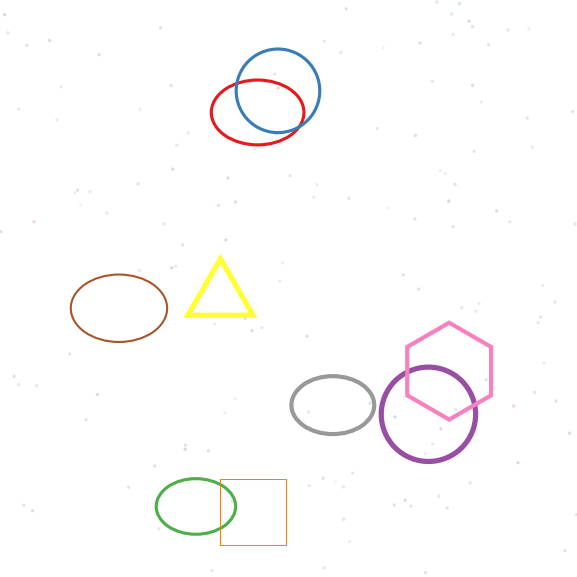[{"shape": "oval", "thickness": 1.5, "radius": 0.4, "center": [0.446, 0.804]}, {"shape": "circle", "thickness": 1.5, "radius": 0.36, "center": [0.481, 0.842]}, {"shape": "oval", "thickness": 1.5, "radius": 0.34, "center": [0.339, 0.122]}, {"shape": "circle", "thickness": 2.5, "radius": 0.41, "center": [0.742, 0.282]}, {"shape": "square", "thickness": 0.5, "radius": 0.29, "center": [0.438, 0.113]}, {"shape": "triangle", "thickness": 2.5, "radius": 0.33, "center": [0.382, 0.486]}, {"shape": "oval", "thickness": 1, "radius": 0.42, "center": [0.206, 0.465]}, {"shape": "hexagon", "thickness": 2, "radius": 0.42, "center": [0.778, 0.356]}, {"shape": "oval", "thickness": 2, "radius": 0.36, "center": [0.576, 0.298]}]